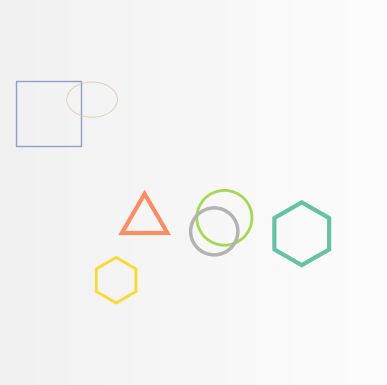[{"shape": "hexagon", "thickness": 3, "radius": 0.41, "center": [0.779, 0.393]}, {"shape": "triangle", "thickness": 3, "radius": 0.34, "center": [0.373, 0.429]}, {"shape": "square", "thickness": 1, "radius": 0.42, "center": [0.125, 0.706]}, {"shape": "circle", "thickness": 2, "radius": 0.36, "center": [0.579, 0.434]}, {"shape": "hexagon", "thickness": 2, "radius": 0.3, "center": [0.3, 0.272]}, {"shape": "oval", "thickness": 0.5, "radius": 0.33, "center": [0.238, 0.741]}, {"shape": "circle", "thickness": 2.5, "radius": 0.3, "center": [0.553, 0.399]}]